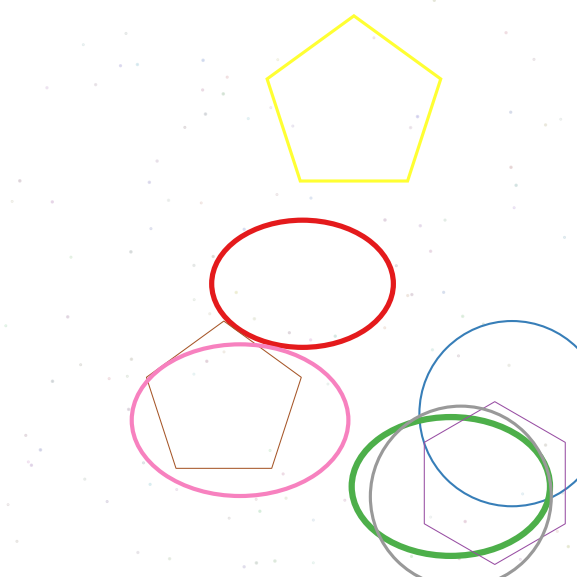[{"shape": "oval", "thickness": 2.5, "radius": 0.79, "center": [0.524, 0.508]}, {"shape": "circle", "thickness": 1, "radius": 0.8, "center": [0.887, 0.283]}, {"shape": "oval", "thickness": 3, "radius": 0.86, "center": [0.781, 0.157]}, {"shape": "hexagon", "thickness": 0.5, "radius": 0.7, "center": [0.857, 0.163]}, {"shape": "pentagon", "thickness": 1.5, "radius": 0.79, "center": [0.613, 0.814]}, {"shape": "pentagon", "thickness": 0.5, "radius": 0.7, "center": [0.388, 0.302]}, {"shape": "oval", "thickness": 2, "radius": 0.94, "center": [0.416, 0.272]}, {"shape": "circle", "thickness": 1.5, "radius": 0.78, "center": [0.798, 0.139]}]